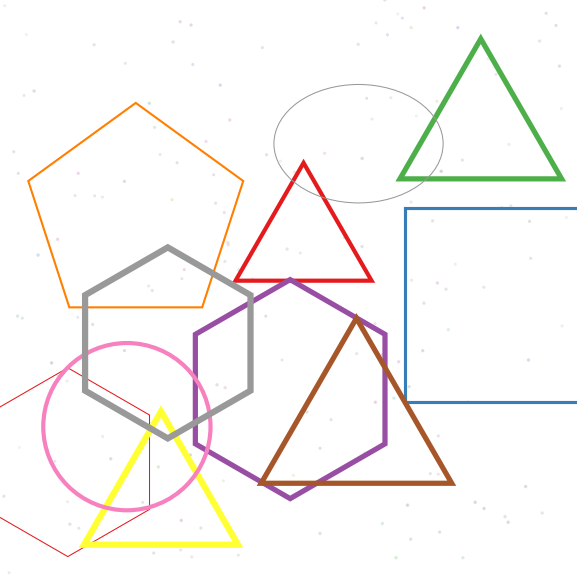[{"shape": "triangle", "thickness": 2, "radius": 0.68, "center": [0.526, 0.581]}, {"shape": "hexagon", "thickness": 0.5, "radius": 0.82, "center": [0.117, 0.199]}, {"shape": "square", "thickness": 1.5, "radius": 0.84, "center": [0.87, 0.471]}, {"shape": "triangle", "thickness": 2.5, "radius": 0.81, "center": [0.833, 0.77]}, {"shape": "hexagon", "thickness": 2.5, "radius": 0.95, "center": [0.502, 0.325]}, {"shape": "pentagon", "thickness": 1, "radius": 0.98, "center": [0.235, 0.625]}, {"shape": "triangle", "thickness": 3, "radius": 0.77, "center": [0.279, 0.133]}, {"shape": "triangle", "thickness": 2.5, "radius": 0.95, "center": [0.617, 0.258]}, {"shape": "circle", "thickness": 2, "radius": 0.72, "center": [0.22, 0.26]}, {"shape": "oval", "thickness": 0.5, "radius": 0.73, "center": [0.621, 0.75]}, {"shape": "hexagon", "thickness": 3, "radius": 0.83, "center": [0.291, 0.405]}]